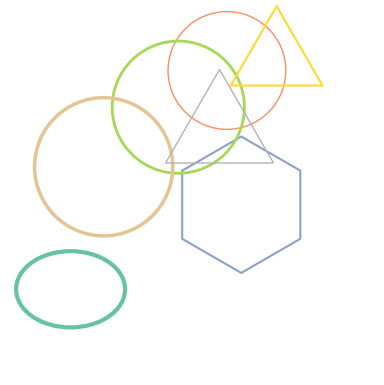[{"shape": "oval", "thickness": 3, "radius": 0.71, "center": [0.183, 0.249]}, {"shape": "circle", "thickness": 1, "radius": 0.76, "center": [0.589, 0.817]}, {"shape": "hexagon", "thickness": 1.5, "radius": 0.89, "center": [0.627, 0.468]}, {"shape": "circle", "thickness": 2, "radius": 0.86, "center": [0.463, 0.722]}, {"shape": "triangle", "thickness": 1.5, "radius": 0.69, "center": [0.718, 0.847]}, {"shape": "circle", "thickness": 2.5, "radius": 0.9, "center": [0.269, 0.567]}, {"shape": "triangle", "thickness": 1, "radius": 0.81, "center": [0.57, 0.658]}]